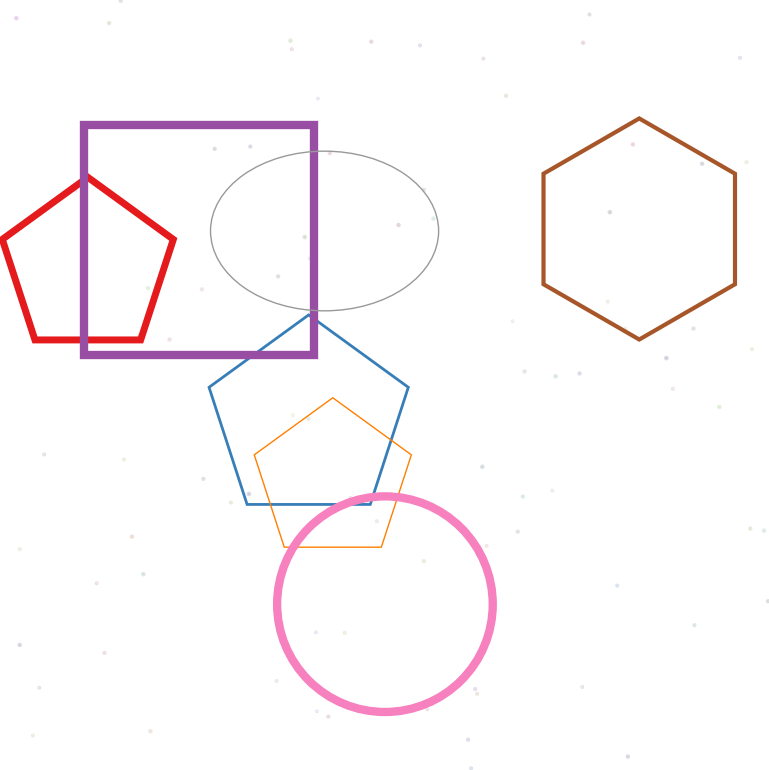[{"shape": "pentagon", "thickness": 2.5, "radius": 0.58, "center": [0.114, 0.653]}, {"shape": "pentagon", "thickness": 1, "radius": 0.68, "center": [0.401, 0.455]}, {"shape": "square", "thickness": 3, "radius": 0.75, "center": [0.258, 0.689]}, {"shape": "pentagon", "thickness": 0.5, "radius": 0.54, "center": [0.432, 0.376]}, {"shape": "hexagon", "thickness": 1.5, "radius": 0.72, "center": [0.83, 0.703]}, {"shape": "circle", "thickness": 3, "radius": 0.7, "center": [0.5, 0.215]}, {"shape": "oval", "thickness": 0.5, "radius": 0.74, "center": [0.422, 0.7]}]